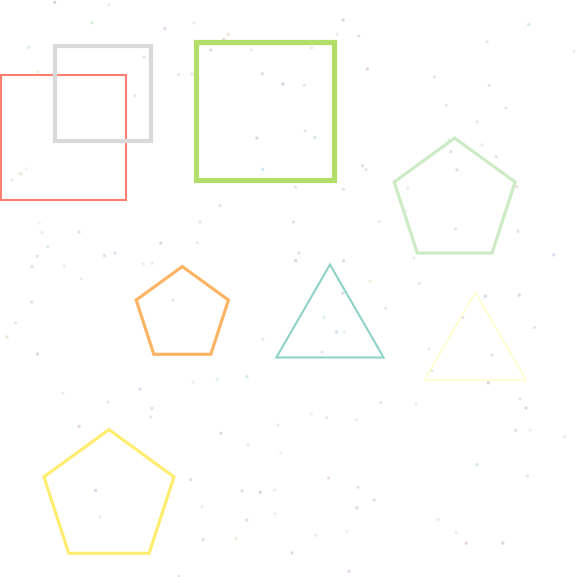[{"shape": "triangle", "thickness": 1, "radius": 0.54, "center": [0.571, 0.434]}, {"shape": "triangle", "thickness": 0.5, "radius": 0.51, "center": [0.823, 0.392]}, {"shape": "square", "thickness": 1, "radius": 0.54, "center": [0.11, 0.761]}, {"shape": "pentagon", "thickness": 1.5, "radius": 0.42, "center": [0.316, 0.454]}, {"shape": "square", "thickness": 2.5, "radius": 0.6, "center": [0.459, 0.807]}, {"shape": "square", "thickness": 2, "radius": 0.41, "center": [0.178, 0.838]}, {"shape": "pentagon", "thickness": 1.5, "radius": 0.55, "center": [0.787, 0.65]}, {"shape": "pentagon", "thickness": 1.5, "radius": 0.59, "center": [0.189, 0.137]}]